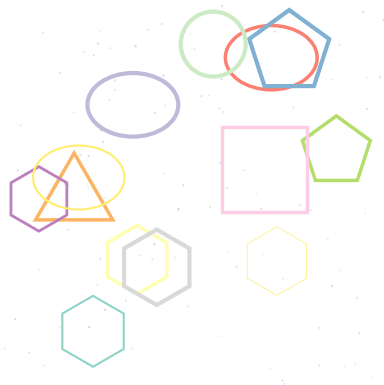[{"shape": "hexagon", "thickness": 1.5, "radius": 0.46, "center": [0.242, 0.139]}, {"shape": "hexagon", "thickness": 2.5, "radius": 0.44, "center": [0.356, 0.325]}, {"shape": "oval", "thickness": 3, "radius": 0.59, "center": [0.345, 0.728]}, {"shape": "oval", "thickness": 2.5, "radius": 0.6, "center": [0.705, 0.85]}, {"shape": "pentagon", "thickness": 3, "radius": 0.55, "center": [0.751, 0.865]}, {"shape": "triangle", "thickness": 2.5, "radius": 0.58, "center": [0.193, 0.487]}, {"shape": "pentagon", "thickness": 2.5, "radius": 0.46, "center": [0.874, 0.606]}, {"shape": "square", "thickness": 2.5, "radius": 0.55, "center": [0.687, 0.56]}, {"shape": "hexagon", "thickness": 3, "radius": 0.49, "center": [0.407, 0.306]}, {"shape": "hexagon", "thickness": 2, "radius": 0.42, "center": [0.101, 0.483]}, {"shape": "circle", "thickness": 3, "radius": 0.42, "center": [0.554, 0.886]}, {"shape": "oval", "thickness": 1.5, "radius": 0.59, "center": [0.204, 0.539]}, {"shape": "hexagon", "thickness": 0.5, "radius": 0.44, "center": [0.719, 0.322]}]